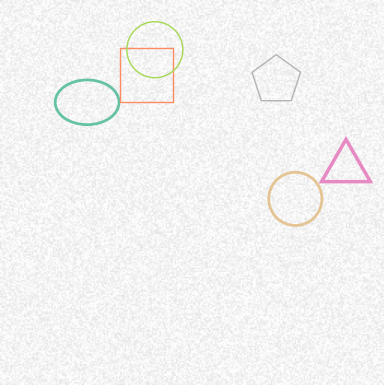[{"shape": "oval", "thickness": 2, "radius": 0.41, "center": [0.226, 0.734]}, {"shape": "square", "thickness": 1, "radius": 0.35, "center": [0.38, 0.805]}, {"shape": "triangle", "thickness": 2.5, "radius": 0.37, "center": [0.899, 0.565]}, {"shape": "circle", "thickness": 1, "radius": 0.36, "center": [0.402, 0.871]}, {"shape": "circle", "thickness": 2, "radius": 0.35, "center": [0.767, 0.483]}, {"shape": "pentagon", "thickness": 1, "radius": 0.33, "center": [0.718, 0.792]}]